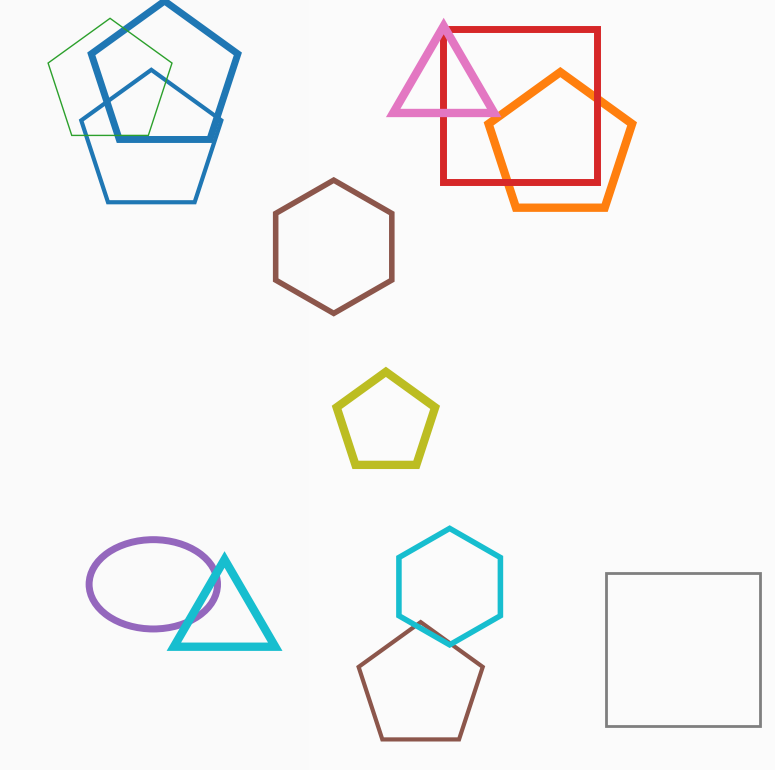[{"shape": "pentagon", "thickness": 2.5, "radius": 0.5, "center": [0.212, 0.899]}, {"shape": "pentagon", "thickness": 1.5, "radius": 0.48, "center": [0.195, 0.814]}, {"shape": "pentagon", "thickness": 3, "radius": 0.49, "center": [0.723, 0.809]}, {"shape": "pentagon", "thickness": 0.5, "radius": 0.42, "center": [0.142, 0.892]}, {"shape": "square", "thickness": 2.5, "radius": 0.5, "center": [0.671, 0.863]}, {"shape": "oval", "thickness": 2.5, "radius": 0.41, "center": [0.198, 0.241]}, {"shape": "hexagon", "thickness": 2, "radius": 0.43, "center": [0.431, 0.68]}, {"shape": "pentagon", "thickness": 1.5, "radius": 0.42, "center": [0.543, 0.108]}, {"shape": "triangle", "thickness": 3, "radius": 0.38, "center": [0.573, 0.891]}, {"shape": "square", "thickness": 1, "radius": 0.5, "center": [0.881, 0.156]}, {"shape": "pentagon", "thickness": 3, "radius": 0.33, "center": [0.498, 0.45]}, {"shape": "triangle", "thickness": 3, "radius": 0.38, "center": [0.29, 0.198]}, {"shape": "hexagon", "thickness": 2, "radius": 0.38, "center": [0.58, 0.238]}]